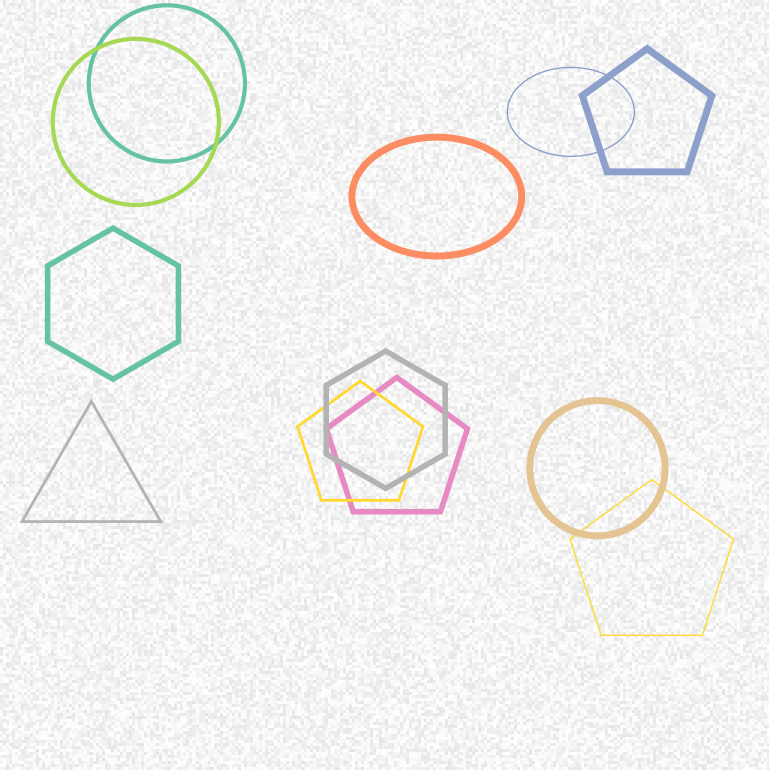[{"shape": "circle", "thickness": 1.5, "radius": 0.51, "center": [0.217, 0.892]}, {"shape": "hexagon", "thickness": 2, "radius": 0.49, "center": [0.147, 0.606]}, {"shape": "oval", "thickness": 2.5, "radius": 0.55, "center": [0.567, 0.745]}, {"shape": "oval", "thickness": 0.5, "radius": 0.41, "center": [0.741, 0.855]}, {"shape": "pentagon", "thickness": 2.5, "radius": 0.44, "center": [0.84, 0.848]}, {"shape": "pentagon", "thickness": 2, "radius": 0.48, "center": [0.515, 0.413]}, {"shape": "circle", "thickness": 1.5, "radius": 0.54, "center": [0.176, 0.842]}, {"shape": "pentagon", "thickness": 0.5, "radius": 0.56, "center": [0.846, 0.265]}, {"shape": "pentagon", "thickness": 1, "radius": 0.43, "center": [0.468, 0.42]}, {"shape": "circle", "thickness": 2.5, "radius": 0.44, "center": [0.776, 0.392]}, {"shape": "triangle", "thickness": 1, "radius": 0.52, "center": [0.119, 0.375]}, {"shape": "hexagon", "thickness": 2, "radius": 0.45, "center": [0.501, 0.455]}]